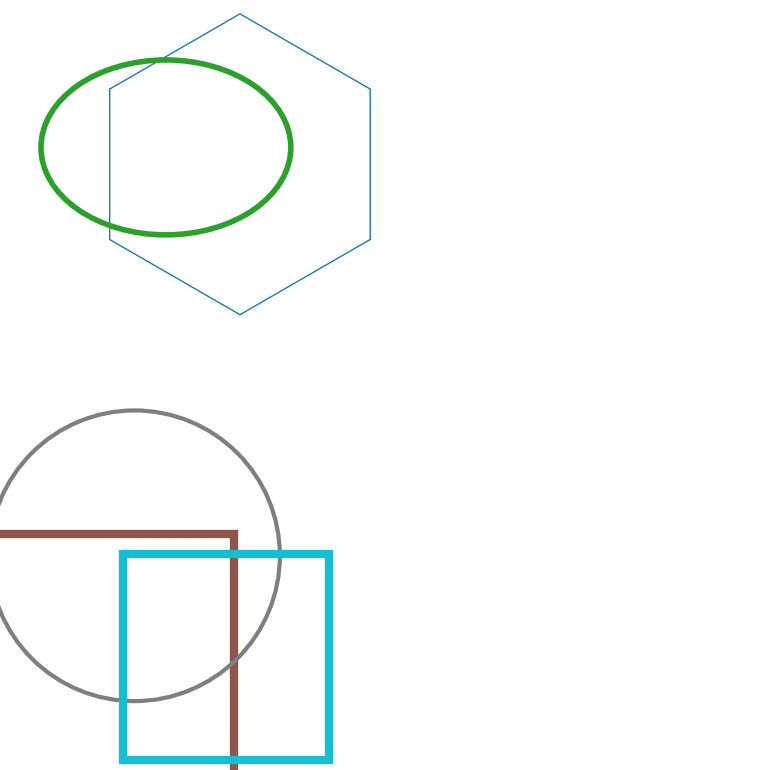[{"shape": "hexagon", "thickness": 0.5, "radius": 0.98, "center": [0.312, 0.787]}, {"shape": "oval", "thickness": 2, "radius": 0.81, "center": [0.215, 0.809]}, {"shape": "square", "thickness": 3, "radius": 0.81, "center": [0.141, 0.144]}, {"shape": "circle", "thickness": 1.5, "radius": 0.94, "center": [0.175, 0.278]}, {"shape": "square", "thickness": 3, "radius": 0.67, "center": [0.294, 0.147]}]